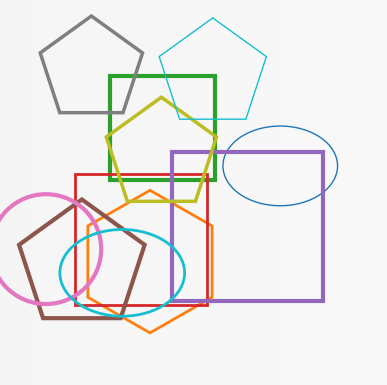[{"shape": "oval", "thickness": 1, "radius": 0.74, "center": [0.723, 0.569]}, {"shape": "hexagon", "thickness": 2, "radius": 0.93, "center": [0.387, 0.321]}, {"shape": "square", "thickness": 3, "radius": 0.68, "center": [0.419, 0.667]}, {"shape": "square", "thickness": 2, "radius": 0.85, "center": [0.364, 0.378]}, {"shape": "square", "thickness": 3, "radius": 0.97, "center": [0.639, 0.412]}, {"shape": "pentagon", "thickness": 3, "radius": 0.85, "center": [0.211, 0.311]}, {"shape": "circle", "thickness": 3, "radius": 0.71, "center": [0.119, 0.353]}, {"shape": "pentagon", "thickness": 2.5, "radius": 0.69, "center": [0.236, 0.82]}, {"shape": "pentagon", "thickness": 2.5, "radius": 0.75, "center": [0.416, 0.598]}, {"shape": "pentagon", "thickness": 1, "radius": 0.73, "center": [0.549, 0.808]}, {"shape": "oval", "thickness": 2, "radius": 0.8, "center": [0.315, 0.291]}]